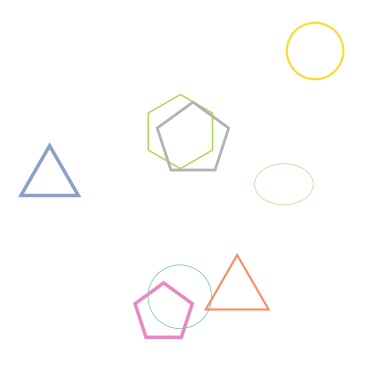[{"shape": "circle", "thickness": 0.5, "radius": 0.41, "center": [0.467, 0.229]}, {"shape": "triangle", "thickness": 1.5, "radius": 0.47, "center": [0.616, 0.243]}, {"shape": "triangle", "thickness": 2.5, "radius": 0.43, "center": [0.129, 0.535]}, {"shape": "pentagon", "thickness": 2.5, "radius": 0.39, "center": [0.425, 0.187]}, {"shape": "hexagon", "thickness": 1, "radius": 0.48, "center": [0.468, 0.658]}, {"shape": "circle", "thickness": 1.5, "radius": 0.37, "center": [0.818, 0.868]}, {"shape": "oval", "thickness": 0.5, "radius": 0.38, "center": [0.737, 0.521]}, {"shape": "pentagon", "thickness": 2, "radius": 0.49, "center": [0.501, 0.637]}]